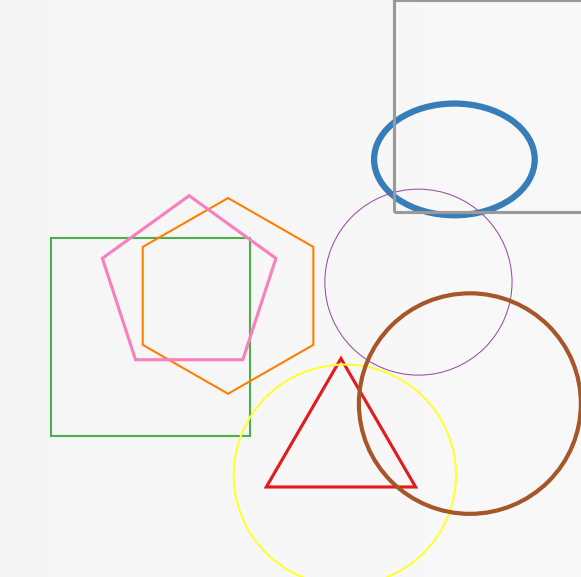[{"shape": "triangle", "thickness": 1.5, "radius": 0.74, "center": [0.587, 0.23]}, {"shape": "oval", "thickness": 3, "radius": 0.69, "center": [0.782, 0.723]}, {"shape": "square", "thickness": 1, "radius": 0.86, "center": [0.259, 0.416]}, {"shape": "circle", "thickness": 0.5, "radius": 0.81, "center": [0.72, 0.511]}, {"shape": "hexagon", "thickness": 1, "radius": 0.85, "center": [0.392, 0.487]}, {"shape": "circle", "thickness": 1, "radius": 0.96, "center": [0.593, 0.177]}, {"shape": "circle", "thickness": 2, "radius": 0.95, "center": [0.808, 0.3]}, {"shape": "pentagon", "thickness": 1.5, "radius": 0.79, "center": [0.325, 0.503]}, {"shape": "square", "thickness": 1.5, "radius": 0.92, "center": [0.862, 0.816]}]